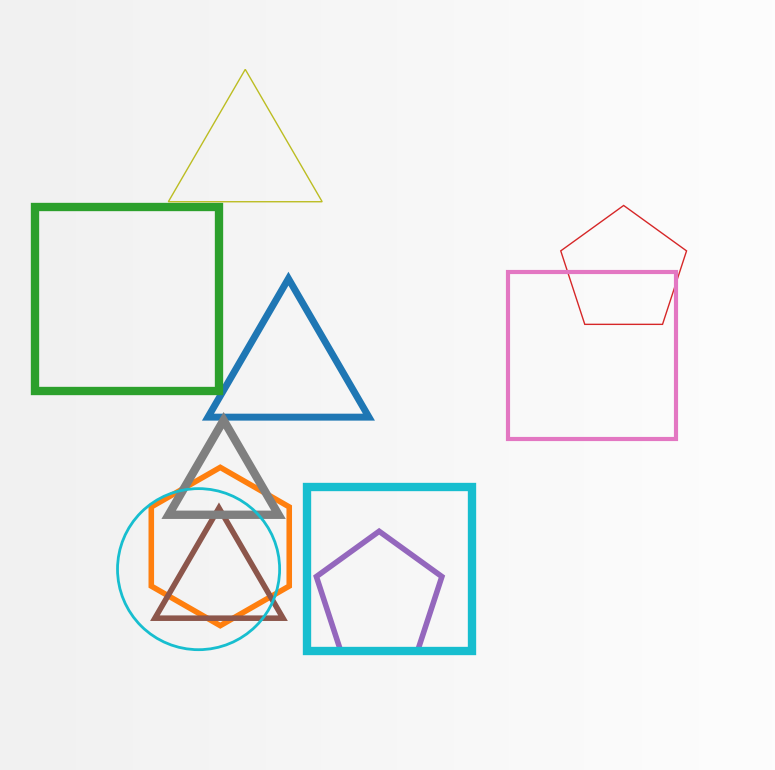[{"shape": "triangle", "thickness": 2.5, "radius": 0.6, "center": [0.372, 0.518]}, {"shape": "hexagon", "thickness": 2, "radius": 0.51, "center": [0.284, 0.29]}, {"shape": "square", "thickness": 3, "radius": 0.59, "center": [0.164, 0.612]}, {"shape": "pentagon", "thickness": 0.5, "radius": 0.43, "center": [0.805, 0.648]}, {"shape": "pentagon", "thickness": 2, "radius": 0.43, "center": [0.489, 0.225]}, {"shape": "triangle", "thickness": 2, "radius": 0.48, "center": [0.283, 0.245]}, {"shape": "square", "thickness": 1.5, "radius": 0.54, "center": [0.764, 0.538]}, {"shape": "triangle", "thickness": 3, "radius": 0.41, "center": [0.289, 0.372]}, {"shape": "triangle", "thickness": 0.5, "radius": 0.57, "center": [0.316, 0.795]}, {"shape": "square", "thickness": 3, "radius": 0.53, "center": [0.502, 0.261]}, {"shape": "circle", "thickness": 1, "radius": 0.52, "center": [0.256, 0.261]}]